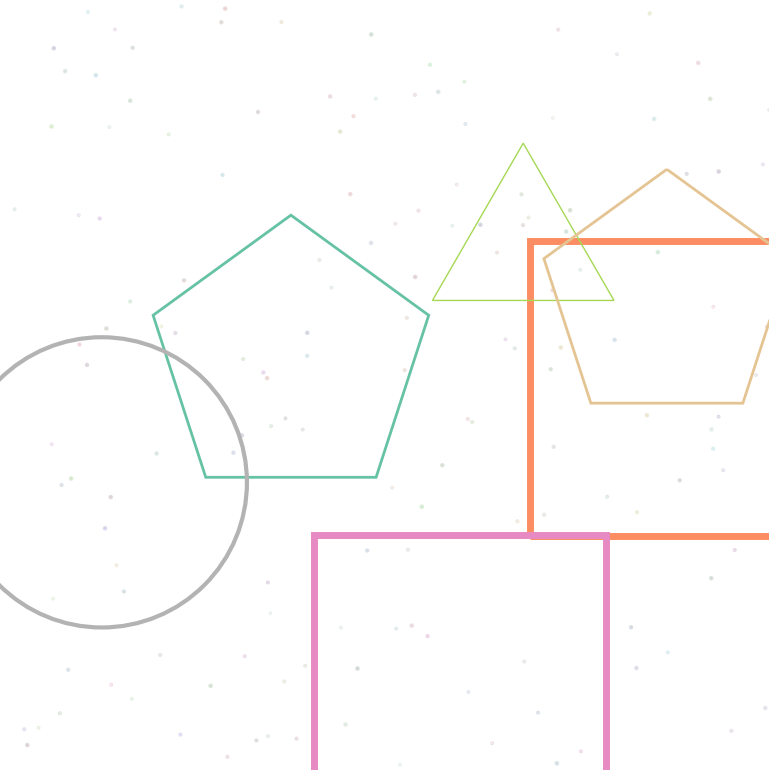[{"shape": "pentagon", "thickness": 1, "radius": 0.94, "center": [0.378, 0.532]}, {"shape": "square", "thickness": 2.5, "radius": 0.96, "center": [0.88, 0.496]}, {"shape": "square", "thickness": 2.5, "radius": 0.95, "center": [0.597, 0.115]}, {"shape": "triangle", "thickness": 0.5, "radius": 0.68, "center": [0.68, 0.678]}, {"shape": "pentagon", "thickness": 1, "radius": 0.84, "center": [0.866, 0.612]}, {"shape": "circle", "thickness": 1.5, "radius": 0.94, "center": [0.132, 0.374]}]